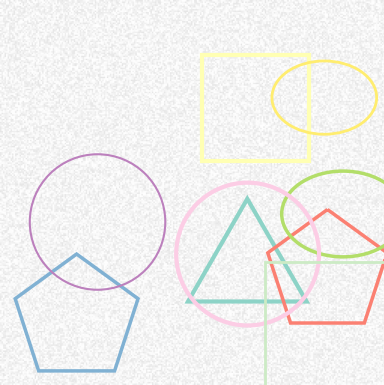[{"shape": "triangle", "thickness": 3, "radius": 0.89, "center": [0.642, 0.306]}, {"shape": "square", "thickness": 3, "radius": 0.69, "center": [0.663, 0.72]}, {"shape": "pentagon", "thickness": 2.5, "radius": 0.81, "center": [0.851, 0.293]}, {"shape": "pentagon", "thickness": 2.5, "radius": 0.84, "center": [0.199, 0.172]}, {"shape": "oval", "thickness": 2.5, "radius": 0.8, "center": [0.891, 0.444]}, {"shape": "circle", "thickness": 3, "radius": 0.93, "center": [0.643, 0.34]}, {"shape": "circle", "thickness": 1.5, "radius": 0.88, "center": [0.253, 0.423]}, {"shape": "square", "thickness": 2, "radius": 0.87, "center": [0.862, 0.146]}, {"shape": "oval", "thickness": 2, "radius": 0.68, "center": [0.842, 0.746]}]